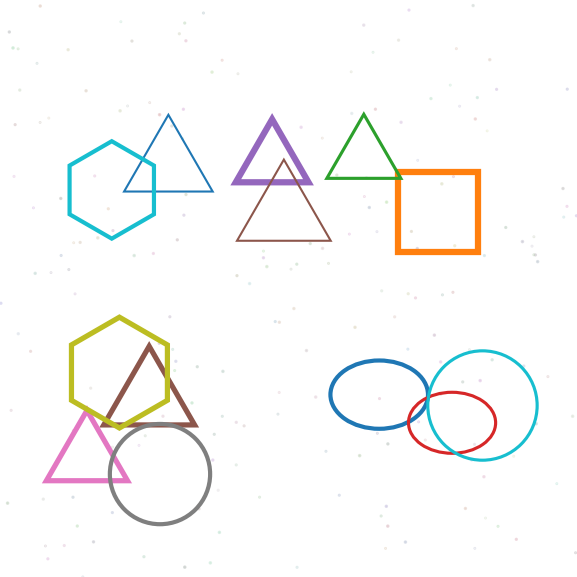[{"shape": "oval", "thickness": 2, "radius": 0.42, "center": [0.657, 0.316]}, {"shape": "triangle", "thickness": 1, "radius": 0.44, "center": [0.292, 0.712]}, {"shape": "square", "thickness": 3, "radius": 0.35, "center": [0.758, 0.632]}, {"shape": "triangle", "thickness": 1.5, "radius": 0.37, "center": [0.63, 0.727]}, {"shape": "oval", "thickness": 1.5, "radius": 0.38, "center": [0.783, 0.267]}, {"shape": "triangle", "thickness": 3, "radius": 0.36, "center": [0.471, 0.72]}, {"shape": "triangle", "thickness": 1, "radius": 0.47, "center": [0.492, 0.629]}, {"shape": "triangle", "thickness": 2.5, "radius": 0.45, "center": [0.258, 0.309]}, {"shape": "triangle", "thickness": 2.5, "radius": 0.41, "center": [0.151, 0.207]}, {"shape": "circle", "thickness": 2, "radius": 0.43, "center": [0.277, 0.178]}, {"shape": "hexagon", "thickness": 2.5, "radius": 0.48, "center": [0.207, 0.354]}, {"shape": "hexagon", "thickness": 2, "radius": 0.42, "center": [0.194, 0.67]}, {"shape": "circle", "thickness": 1.5, "radius": 0.47, "center": [0.835, 0.297]}]